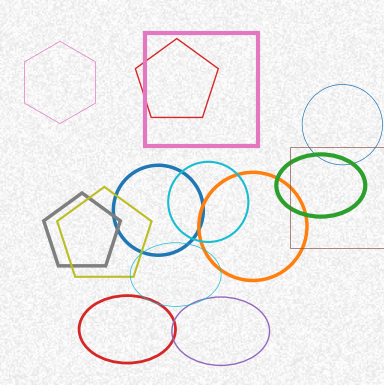[{"shape": "circle", "thickness": 0.5, "radius": 0.52, "center": [0.889, 0.676]}, {"shape": "circle", "thickness": 2.5, "radius": 0.58, "center": [0.411, 0.454]}, {"shape": "circle", "thickness": 2.5, "radius": 0.7, "center": [0.657, 0.412]}, {"shape": "oval", "thickness": 3, "radius": 0.58, "center": [0.833, 0.518]}, {"shape": "oval", "thickness": 2, "radius": 0.63, "center": [0.331, 0.145]}, {"shape": "pentagon", "thickness": 1, "radius": 0.57, "center": [0.459, 0.787]}, {"shape": "oval", "thickness": 1, "radius": 0.63, "center": [0.573, 0.14]}, {"shape": "square", "thickness": 0.5, "radius": 0.66, "center": [0.884, 0.488]}, {"shape": "square", "thickness": 3, "radius": 0.73, "center": [0.524, 0.767]}, {"shape": "hexagon", "thickness": 0.5, "radius": 0.53, "center": [0.156, 0.786]}, {"shape": "pentagon", "thickness": 2.5, "radius": 0.52, "center": [0.213, 0.394]}, {"shape": "pentagon", "thickness": 1.5, "radius": 0.65, "center": [0.271, 0.385]}, {"shape": "oval", "thickness": 0.5, "radius": 0.59, "center": [0.456, 0.287]}, {"shape": "circle", "thickness": 1.5, "radius": 0.52, "center": [0.541, 0.476]}]